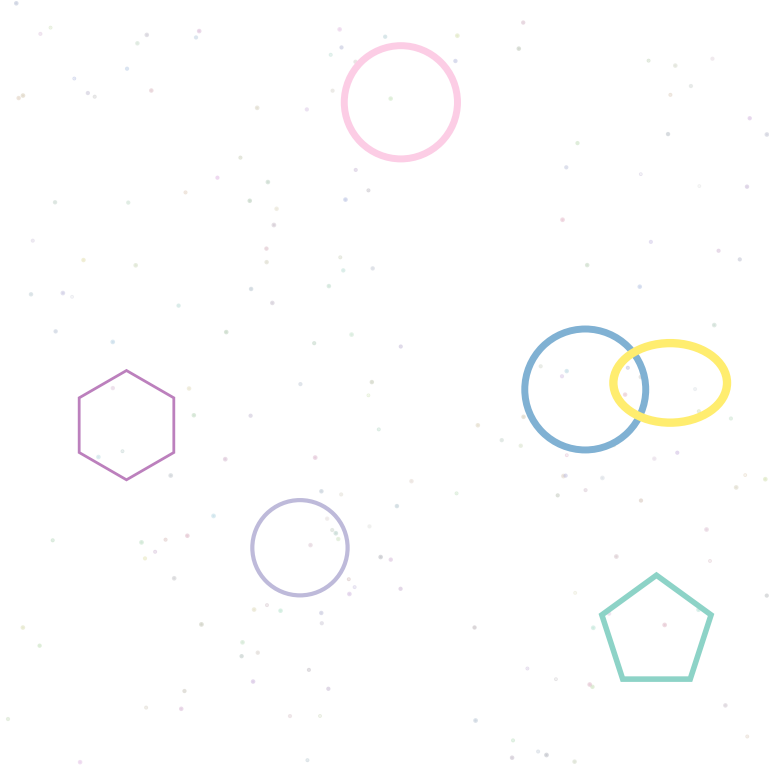[{"shape": "pentagon", "thickness": 2, "radius": 0.37, "center": [0.853, 0.178]}, {"shape": "circle", "thickness": 1.5, "radius": 0.31, "center": [0.39, 0.289]}, {"shape": "circle", "thickness": 2.5, "radius": 0.39, "center": [0.76, 0.494]}, {"shape": "circle", "thickness": 2.5, "radius": 0.37, "center": [0.521, 0.867]}, {"shape": "hexagon", "thickness": 1, "radius": 0.35, "center": [0.164, 0.448]}, {"shape": "oval", "thickness": 3, "radius": 0.37, "center": [0.87, 0.503]}]